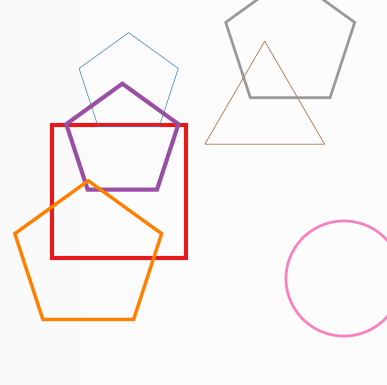[{"shape": "square", "thickness": 3, "radius": 0.87, "center": [0.306, 0.503]}, {"shape": "pentagon", "thickness": 0.5, "radius": 0.67, "center": [0.332, 0.781]}, {"shape": "pentagon", "thickness": 3, "radius": 0.76, "center": [0.316, 0.631]}, {"shape": "pentagon", "thickness": 2.5, "radius": 1.0, "center": [0.228, 0.331]}, {"shape": "triangle", "thickness": 0.5, "radius": 0.89, "center": [0.683, 0.715]}, {"shape": "circle", "thickness": 2, "radius": 0.75, "center": [0.887, 0.277]}, {"shape": "pentagon", "thickness": 2, "radius": 0.88, "center": [0.749, 0.888]}]